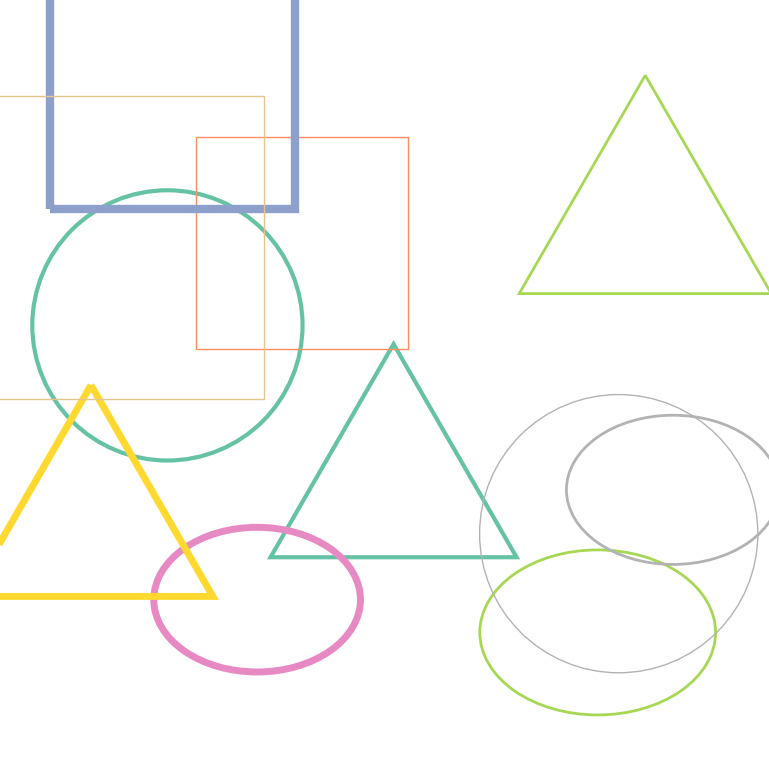[{"shape": "circle", "thickness": 1.5, "radius": 0.88, "center": [0.217, 0.577]}, {"shape": "triangle", "thickness": 1.5, "radius": 0.92, "center": [0.511, 0.369]}, {"shape": "square", "thickness": 0.5, "radius": 0.69, "center": [0.392, 0.685]}, {"shape": "square", "thickness": 3, "radius": 0.8, "center": [0.224, 0.888]}, {"shape": "oval", "thickness": 2.5, "radius": 0.67, "center": [0.334, 0.221]}, {"shape": "oval", "thickness": 1, "radius": 0.77, "center": [0.776, 0.179]}, {"shape": "triangle", "thickness": 1, "radius": 0.94, "center": [0.838, 0.713]}, {"shape": "triangle", "thickness": 2.5, "radius": 0.91, "center": [0.118, 0.317]}, {"shape": "square", "thickness": 0.5, "radius": 0.99, "center": [0.146, 0.678]}, {"shape": "circle", "thickness": 0.5, "radius": 0.9, "center": [0.804, 0.307]}, {"shape": "oval", "thickness": 1, "radius": 0.69, "center": [0.874, 0.364]}]